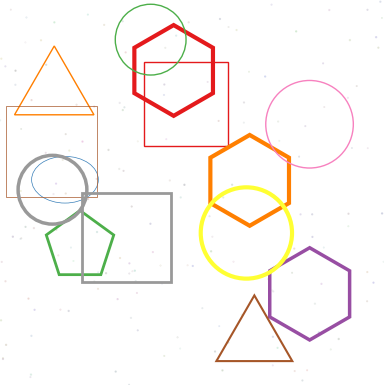[{"shape": "hexagon", "thickness": 3, "radius": 0.59, "center": [0.451, 0.817]}, {"shape": "square", "thickness": 1, "radius": 0.55, "center": [0.484, 0.73]}, {"shape": "oval", "thickness": 0.5, "radius": 0.43, "center": [0.169, 0.533]}, {"shape": "circle", "thickness": 1, "radius": 0.46, "center": [0.391, 0.897]}, {"shape": "pentagon", "thickness": 2, "radius": 0.46, "center": [0.208, 0.361]}, {"shape": "hexagon", "thickness": 2.5, "radius": 0.6, "center": [0.804, 0.237]}, {"shape": "hexagon", "thickness": 3, "radius": 0.59, "center": [0.649, 0.532]}, {"shape": "triangle", "thickness": 1, "radius": 0.6, "center": [0.141, 0.761]}, {"shape": "circle", "thickness": 3, "radius": 0.59, "center": [0.64, 0.395]}, {"shape": "triangle", "thickness": 1.5, "radius": 0.57, "center": [0.661, 0.119]}, {"shape": "square", "thickness": 0.5, "radius": 0.59, "center": [0.133, 0.607]}, {"shape": "circle", "thickness": 1, "radius": 0.57, "center": [0.804, 0.677]}, {"shape": "square", "thickness": 2, "radius": 0.58, "center": [0.328, 0.383]}, {"shape": "circle", "thickness": 2.5, "radius": 0.45, "center": [0.136, 0.507]}]